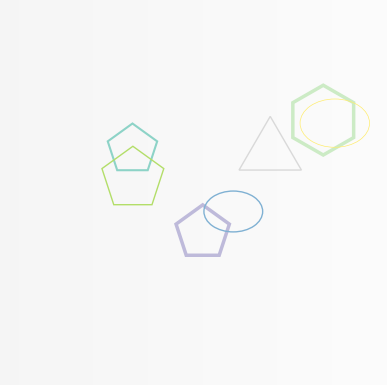[{"shape": "pentagon", "thickness": 1.5, "radius": 0.34, "center": [0.342, 0.612]}, {"shape": "pentagon", "thickness": 2.5, "radius": 0.36, "center": [0.523, 0.395]}, {"shape": "oval", "thickness": 1, "radius": 0.38, "center": [0.602, 0.451]}, {"shape": "pentagon", "thickness": 1, "radius": 0.42, "center": [0.343, 0.536]}, {"shape": "triangle", "thickness": 1, "radius": 0.46, "center": [0.697, 0.605]}, {"shape": "hexagon", "thickness": 2.5, "radius": 0.45, "center": [0.834, 0.688]}, {"shape": "oval", "thickness": 0.5, "radius": 0.45, "center": [0.864, 0.68]}]